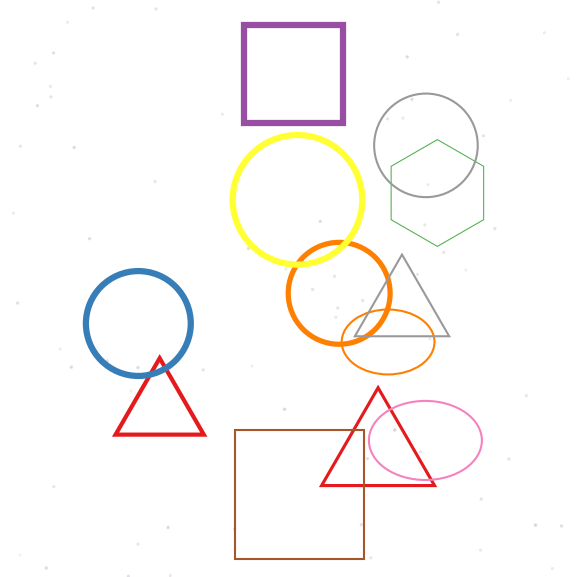[{"shape": "triangle", "thickness": 2, "radius": 0.44, "center": [0.277, 0.291]}, {"shape": "triangle", "thickness": 1.5, "radius": 0.56, "center": [0.655, 0.215]}, {"shape": "circle", "thickness": 3, "radius": 0.45, "center": [0.24, 0.439]}, {"shape": "hexagon", "thickness": 0.5, "radius": 0.46, "center": [0.757, 0.665]}, {"shape": "square", "thickness": 3, "radius": 0.43, "center": [0.508, 0.871]}, {"shape": "circle", "thickness": 2.5, "radius": 0.44, "center": [0.587, 0.491]}, {"shape": "oval", "thickness": 1, "radius": 0.4, "center": [0.672, 0.407]}, {"shape": "circle", "thickness": 3, "radius": 0.56, "center": [0.515, 0.653]}, {"shape": "square", "thickness": 1, "radius": 0.56, "center": [0.518, 0.143]}, {"shape": "oval", "thickness": 1, "radius": 0.49, "center": [0.737, 0.236]}, {"shape": "triangle", "thickness": 1, "radius": 0.47, "center": [0.696, 0.464]}, {"shape": "circle", "thickness": 1, "radius": 0.45, "center": [0.738, 0.747]}]